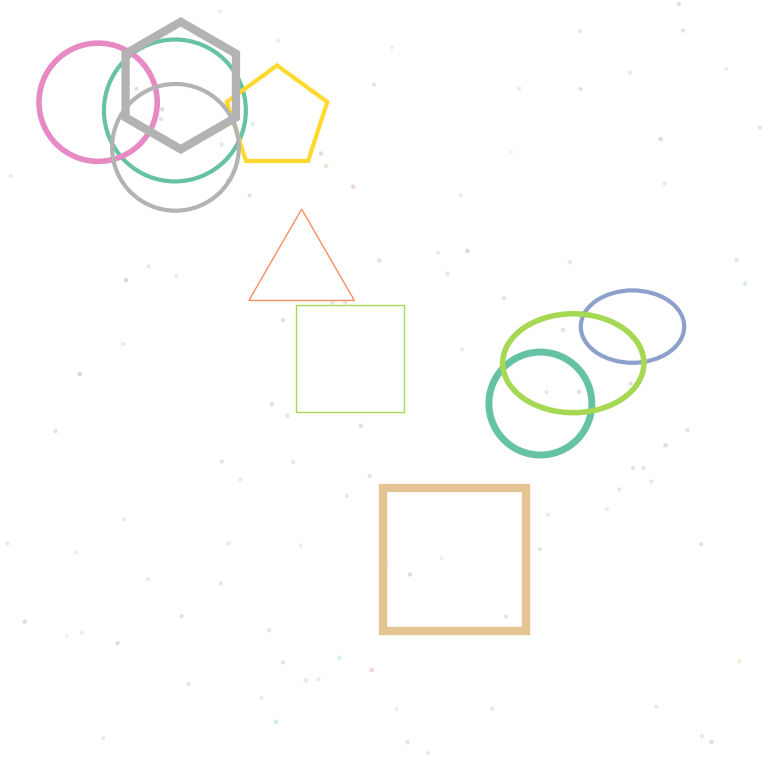[{"shape": "circle", "thickness": 2.5, "radius": 0.33, "center": [0.702, 0.476]}, {"shape": "circle", "thickness": 1.5, "radius": 0.46, "center": [0.227, 0.857]}, {"shape": "triangle", "thickness": 0.5, "radius": 0.4, "center": [0.392, 0.649]}, {"shape": "oval", "thickness": 1.5, "radius": 0.34, "center": [0.821, 0.576]}, {"shape": "circle", "thickness": 2, "radius": 0.38, "center": [0.127, 0.867]}, {"shape": "oval", "thickness": 2, "radius": 0.46, "center": [0.745, 0.528]}, {"shape": "square", "thickness": 0.5, "radius": 0.35, "center": [0.455, 0.534]}, {"shape": "pentagon", "thickness": 1.5, "radius": 0.34, "center": [0.36, 0.846]}, {"shape": "square", "thickness": 3, "radius": 0.46, "center": [0.59, 0.273]}, {"shape": "circle", "thickness": 1.5, "radius": 0.41, "center": [0.228, 0.809]}, {"shape": "hexagon", "thickness": 3, "radius": 0.41, "center": [0.235, 0.889]}]